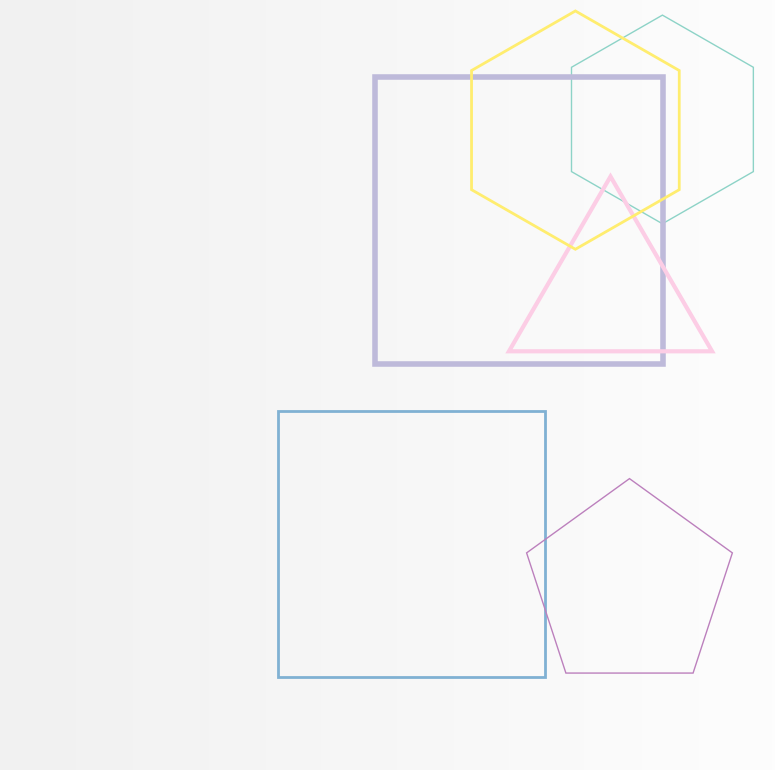[{"shape": "hexagon", "thickness": 0.5, "radius": 0.68, "center": [0.855, 0.845]}, {"shape": "square", "thickness": 2, "radius": 0.93, "center": [0.67, 0.714]}, {"shape": "square", "thickness": 1, "radius": 0.86, "center": [0.531, 0.293]}, {"shape": "triangle", "thickness": 1.5, "radius": 0.76, "center": [0.788, 0.619]}, {"shape": "pentagon", "thickness": 0.5, "radius": 0.7, "center": [0.812, 0.239]}, {"shape": "hexagon", "thickness": 1, "radius": 0.77, "center": [0.742, 0.831]}]